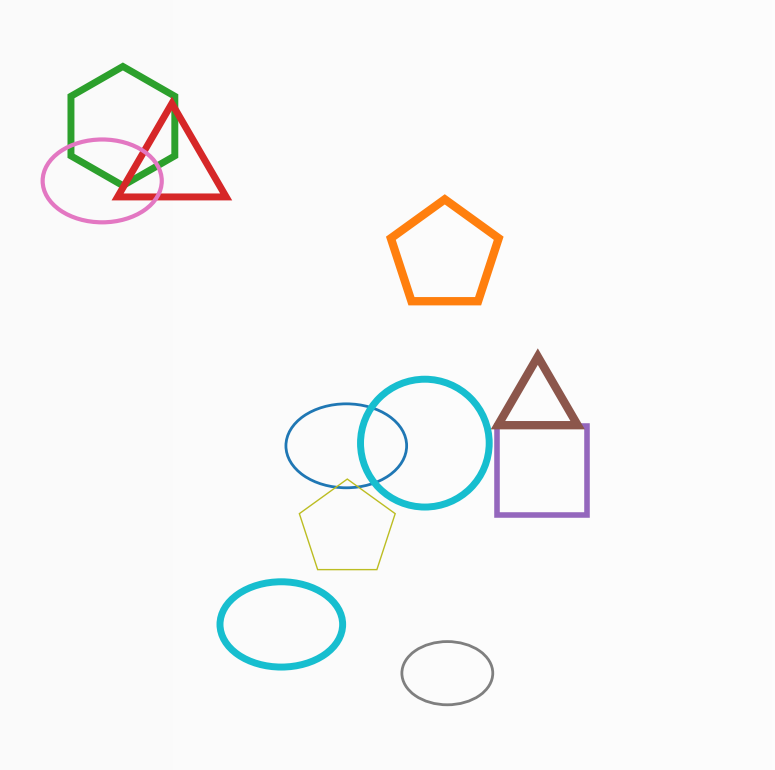[{"shape": "oval", "thickness": 1, "radius": 0.39, "center": [0.447, 0.421]}, {"shape": "pentagon", "thickness": 3, "radius": 0.37, "center": [0.574, 0.668]}, {"shape": "hexagon", "thickness": 2.5, "radius": 0.39, "center": [0.159, 0.836]}, {"shape": "triangle", "thickness": 2.5, "radius": 0.4, "center": [0.222, 0.785]}, {"shape": "square", "thickness": 2, "radius": 0.29, "center": [0.699, 0.389]}, {"shape": "triangle", "thickness": 3, "radius": 0.3, "center": [0.694, 0.477]}, {"shape": "oval", "thickness": 1.5, "radius": 0.38, "center": [0.132, 0.765]}, {"shape": "oval", "thickness": 1, "radius": 0.29, "center": [0.577, 0.126]}, {"shape": "pentagon", "thickness": 0.5, "radius": 0.33, "center": [0.448, 0.313]}, {"shape": "oval", "thickness": 2.5, "radius": 0.4, "center": [0.363, 0.189]}, {"shape": "circle", "thickness": 2.5, "radius": 0.42, "center": [0.548, 0.425]}]